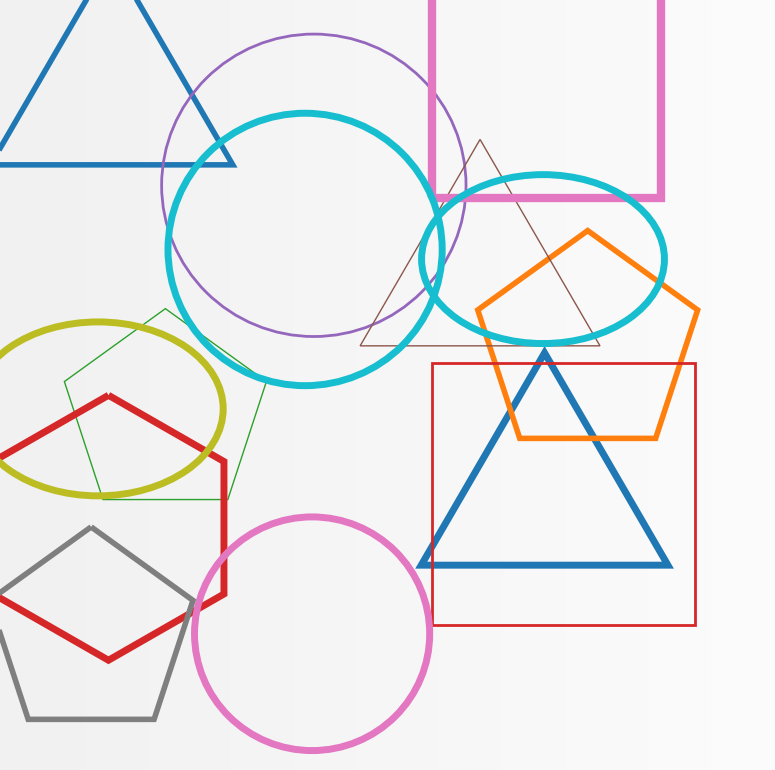[{"shape": "triangle", "thickness": 2.5, "radius": 0.92, "center": [0.703, 0.358]}, {"shape": "triangle", "thickness": 2, "radius": 0.9, "center": [0.144, 0.876]}, {"shape": "pentagon", "thickness": 2, "radius": 0.75, "center": [0.758, 0.551]}, {"shape": "pentagon", "thickness": 0.5, "radius": 0.69, "center": [0.213, 0.462]}, {"shape": "square", "thickness": 1, "radius": 0.85, "center": [0.728, 0.358]}, {"shape": "hexagon", "thickness": 2.5, "radius": 0.86, "center": [0.14, 0.315]}, {"shape": "circle", "thickness": 1, "radius": 0.98, "center": [0.405, 0.759]}, {"shape": "triangle", "thickness": 0.5, "radius": 0.89, "center": [0.619, 0.64]}, {"shape": "square", "thickness": 3, "radius": 0.74, "center": [0.705, 0.89]}, {"shape": "circle", "thickness": 2.5, "radius": 0.76, "center": [0.403, 0.177]}, {"shape": "pentagon", "thickness": 2, "radius": 0.69, "center": [0.118, 0.178]}, {"shape": "oval", "thickness": 2.5, "radius": 0.81, "center": [0.127, 0.469]}, {"shape": "circle", "thickness": 2.5, "radius": 0.88, "center": [0.394, 0.676]}, {"shape": "oval", "thickness": 2.5, "radius": 0.78, "center": [0.701, 0.664]}]